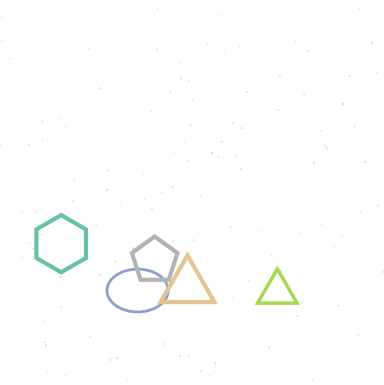[{"shape": "hexagon", "thickness": 3, "radius": 0.37, "center": [0.159, 0.367]}, {"shape": "oval", "thickness": 2, "radius": 0.4, "center": [0.357, 0.245]}, {"shape": "triangle", "thickness": 2.5, "radius": 0.3, "center": [0.72, 0.242]}, {"shape": "triangle", "thickness": 3, "radius": 0.4, "center": [0.487, 0.256]}, {"shape": "pentagon", "thickness": 3, "radius": 0.31, "center": [0.402, 0.324]}]